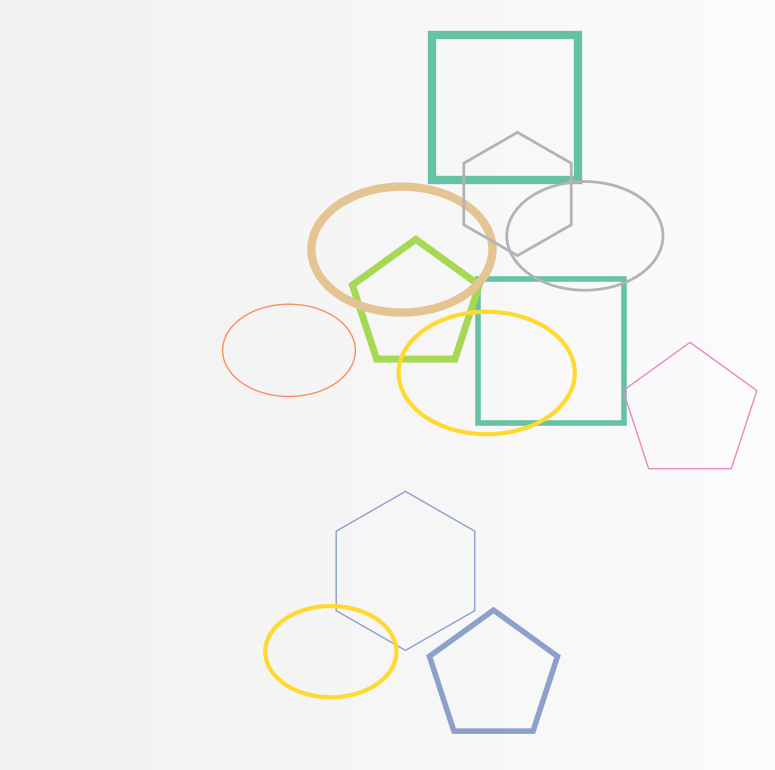[{"shape": "square", "thickness": 2, "radius": 0.47, "center": [0.711, 0.544]}, {"shape": "square", "thickness": 3, "radius": 0.47, "center": [0.651, 0.861]}, {"shape": "oval", "thickness": 0.5, "radius": 0.43, "center": [0.373, 0.545]}, {"shape": "pentagon", "thickness": 2, "radius": 0.43, "center": [0.637, 0.121]}, {"shape": "hexagon", "thickness": 0.5, "radius": 0.52, "center": [0.523, 0.259]}, {"shape": "pentagon", "thickness": 0.5, "radius": 0.45, "center": [0.89, 0.465]}, {"shape": "pentagon", "thickness": 2.5, "radius": 0.43, "center": [0.536, 0.603]}, {"shape": "oval", "thickness": 1.5, "radius": 0.57, "center": [0.628, 0.516]}, {"shape": "oval", "thickness": 1.5, "radius": 0.42, "center": [0.427, 0.154]}, {"shape": "oval", "thickness": 3, "radius": 0.58, "center": [0.519, 0.676]}, {"shape": "hexagon", "thickness": 1, "radius": 0.4, "center": [0.668, 0.748]}, {"shape": "oval", "thickness": 1, "radius": 0.5, "center": [0.755, 0.694]}]